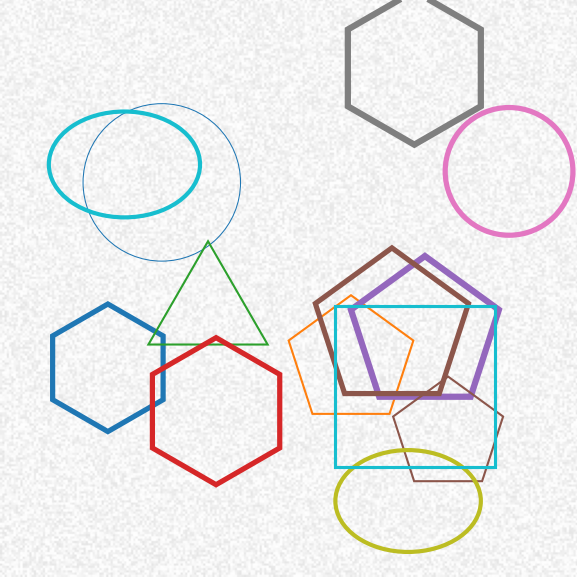[{"shape": "circle", "thickness": 0.5, "radius": 0.68, "center": [0.28, 0.683]}, {"shape": "hexagon", "thickness": 2.5, "radius": 0.55, "center": [0.187, 0.362]}, {"shape": "pentagon", "thickness": 1, "radius": 0.57, "center": [0.608, 0.374]}, {"shape": "triangle", "thickness": 1, "radius": 0.6, "center": [0.36, 0.462]}, {"shape": "hexagon", "thickness": 2.5, "radius": 0.64, "center": [0.374, 0.287]}, {"shape": "pentagon", "thickness": 3, "radius": 0.67, "center": [0.736, 0.421]}, {"shape": "pentagon", "thickness": 1, "radius": 0.5, "center": [0.776, 0.247]}, {"shape": "pentagon", "thickness": 2.5, "radius": 0.7, "center": [0.679, 0.43]}, {"shape": "circle", "thickness": 2.5, "radius": 0.55, "center": [0.881, 0.702]}, {"shape": "hexagon", "thickness": 3, "radius": 0.66, "center": [0.717, 0.882]}, {"shape": "oval", "thickness": 2, "radius": 0.63, "center": [0.707, 0.132]}, {"shape": "oval", "thickness": 2, "radius": 0.65, "center": [0.215, 0.714]}, {"shape": "square", "thickness": 1.5, "radius": 0.69, "center": [0.719, 0.33]}]